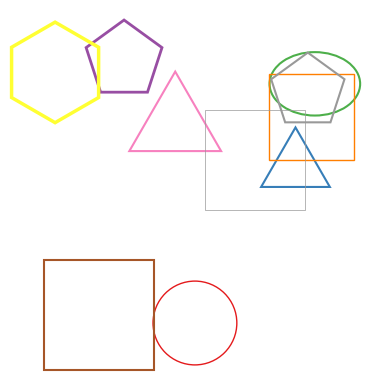[{"shape": "circle", "thickness": 1, "radius": 0.54, "center": [0.506, 0.161]}, {"shape": "triangle", "thickness": 1.5, "radius": 0.52, "center": [0.767, 0.566]}, {"shape": "oval", "thickness": 1.5, "radius": 0.59, "center": [0.818, 0.782]}, {"shape": "pentagon", "thickness": 2, "radius": 0.52, "center": [0.322, 0.844]}, {"shape": "square", "thickness": 1, "radius": 0.56, "center": [0.809, 0.696]}, {"shape": "hexagon", "thickness": 2.5, "radius": 0.65, "center": [0.143, 0.812]}, {"shape": "square", "thickness": 1.5, "radius": 0.71, "center": [0.257, 0.183]}, {"shape": "triangle", "thickness": 1.5, "radius": 0.69, "center": [0.455, 0.676]}, {"shape": "square", "thickness": 0.5, "radius": 0.65, "center": [0.662, 0.585]}, {"shape": "pentagon", "thickness": 1.5, "radius": 0.5, "center": [0.8, 0.763]}]